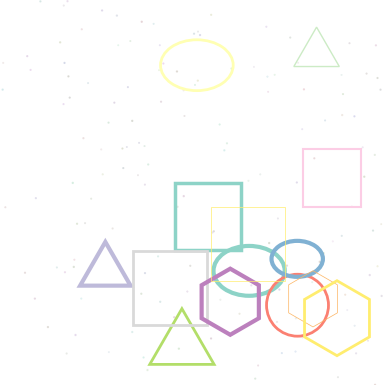[{"shape": "square", "thickness": 2.5, "radius": 0.43, "center": [0.54, 0.437]}, {"shape": "oval", "thickness": 3, "radius": 0.46, "center": [0.647, 0.296]}, {"shape": "oval", "thickness": 2, "radius": 0.47, "center": [0.511, 0.831]}, {"shape": "triangle", "thickness": 3, "radius": 0.38, "center": [0.274, 0.296]}, {"shape": "circle", "thickness": 2, "radius": 0.4, "center": [0.773, 0.207]}, {"shape": "oval", "thickness": 3, "radius": 0.33, "center": [0.772, 0.328]}, {"shape": "hexagon", "thickness": 0.5, "radius": 0.36, "center": [0.813, 0.224]}, {"shape": "triangle", "thickness": 2, "radius": 0.48, "center": [0.473, 0.102]}, {"shape": "square", "thickness": 1.5, "radius": 0.38, "center": [0.863, 0.537]}, {"shape": "square", "thickness": 2, "radius": 0.48, "center": [0.443, 0.252]}, {"shape": "hexagon", "thickness": 3, "radius": 0.43, "center": [0.598, 0.216]}, {"shape": "triangle", "thickness": 1, "radius": 0.34, "center": [0.822, 0.861]}, {"shape": "square", "thickness": 0.5, "radius": 0.48, "center": [0.643, 0.365]}, {"shape": "hexagon", "thickness": 2, "radius": 0.49, "center": [0.875, 0.174]}]